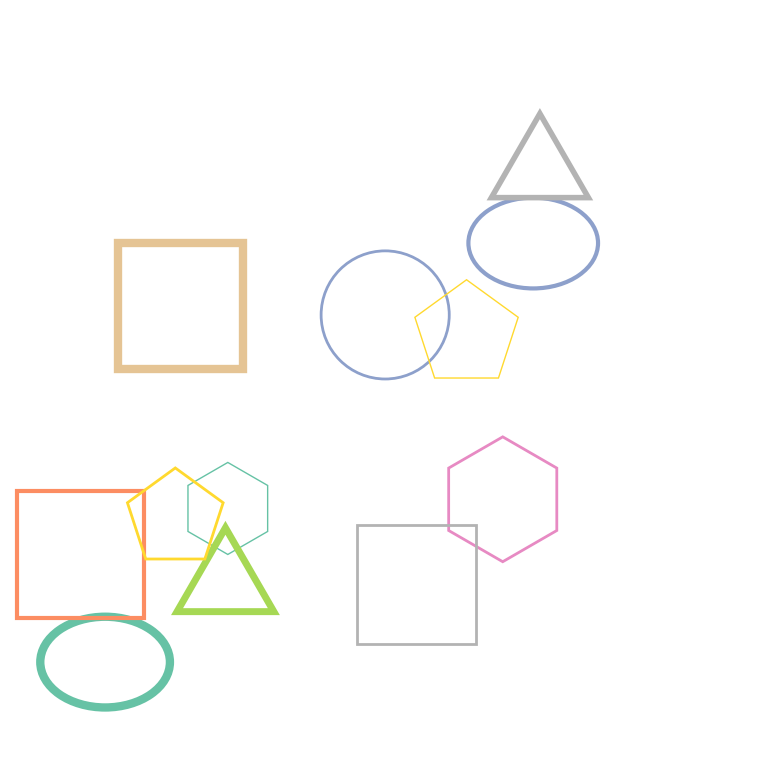[{"shape": "oval", "thickness": 3, "radius": 0.42, "center": [0.137, 0.14]}, {"shape": "hexagon", "thickness": 0.5, "radius": 0.3, "center": [0.296, 0.34]}, {"shape": "square", "thickness": 1.5, "radius": 0.41, "center": [0.105, 0.28]}, {"shape": "oval", "thickness": 1.5, "radius": 0.42, "center": [0.693, 0.684]}, {"shape": "circle", "thickness": 1, "radius": 0.42, "center": [0.5, 0.591]}, {"shape": "hexagon", "thickness": 1, "radius": 0.41, "center": [0.653, 0.352]}, {"shape": "triangle", "thickness": 2.5, "radius": 0.36, "center": [0.293, 0.242]}, {"shape": "pentagon", "thickness": 1, "radius": 0.33, "center": [0.228, 0.327]}, {"shape": "pentagon", "thickness": 0.5, "radius": 0.35, "center": [0.606, 0.566]}, {"shape": "square", "thickness": 3, "radius": 0.41, "center": [0.234, 0.602]}, {"shape": "triangle", "thickness": 2, "radius": 0.36, "center": [0.701, 0.78]}, {"shape": "square", "thickness": 1, "radius": 0.39, "center": [0.541, 0.241]}]